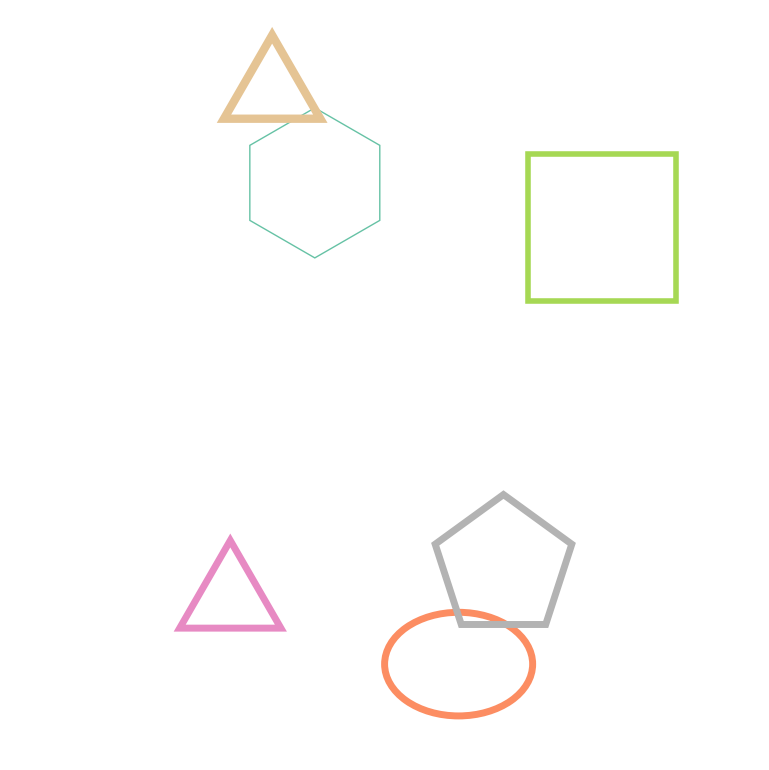[{"shape": "hexagon", "thickness": 0.5, "radius": 0.49, "center": [0.409, 0.763]}, {"shape": "oval", "thickness": 2.5, "radius": 0.48, "center": [0.596, 0.138]}, {"shape": "triangle", "thickness": 2.5, "radius": 0.38, "center": [0.299, 0.222]}, {"shape": "square", "thickness": 2, "radius": 0.48, "center": [0.782, 0.705]}, {"shape": "triangle", "thickness": 3, "radius": 0.36, "center": [0.353, 0.882]}, {"shape": "pentagon", "thickness": 2.5, "radius": 0.47, "center": [0.654, 0.264]}]